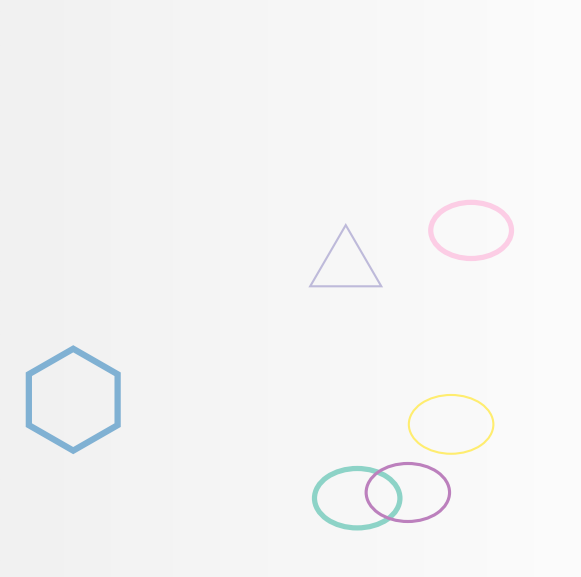[{"shape": "oval", "thickness": 2.5, "radius": 0.37, "center": [0.615, 0.136]}, {"shape": "triangle", "thickness": 1, "radius": 0.35, "center": [0.595, 0.539]}, {"shape": "hexagon", "thickness": 3, "radius": 0.44, "center": [0.126, 0.307]}, {"shape": "oval", "thickness": 2.5, "radius": 0.35, "center": [0.811, 0.6]}, {"shape": "oval", "thickness": 1.5, "radius": 0.36, "center": [0.702, 0.146]}, {"shape": "oval", "thickness": 1, "radius": 0.36, "center": [0.776, 0.264]}]